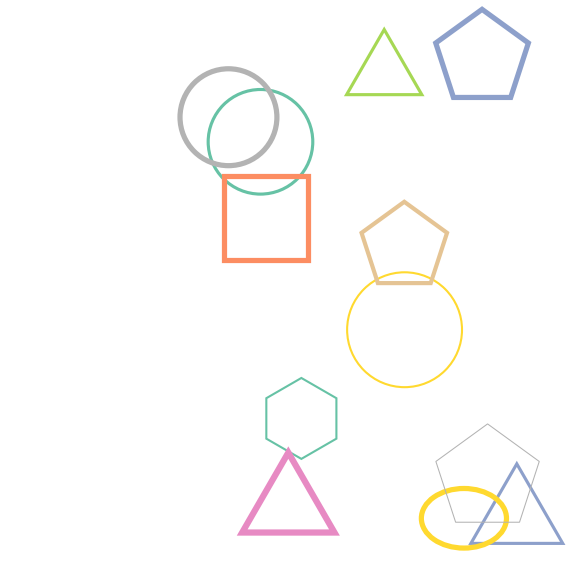[{"shape": "hexagon", "thickness": 1, "radius": 0.35, "center": [0.522, 0.275]}, {"shape": "circle", "thickness": 1.5, "radius": 0.45, "center": [0.451, 0.754]}, {"shape": "square", "thickness": 2.5, "radius": 0.37, "center": [0.46, 0.622]}, {"shape": "pentagon", "thickness": 2.5, "radius": 0.42, "center": [0.835, 0.899]}, {"shape": "triangle", "thickness": 1.5, "radius": 0.46, "center": [0.895, 0.104]}, {"shape": "triangle", "thickness": 3, "radius": 0.46, "center": [0.499, 0.123]}, {"shape": "triangle", "thickness": 1.5, "radius": 0.38, "center": [0.665, 0.873]}, {"shape": "circle", "thickness": 1, "radius": 0.5, "center": [0.701, 0.428]}, {"shape": "oval", "thickness": 2.5, "radius": 0.37, "center": [0.803, 0.102]}, {"shape": "pentagon", "thickness": 2, "radius": 0.39, "center": [0.7, 0.572]}, {"shape": "circle", "thickness": 2.5, "radius": 0.42, "center": [0.396, 0.796]}, {"shape": "pentagon", "thickness": 0.5, "radius": 0.47, "center": [0.844, 0.171]}]